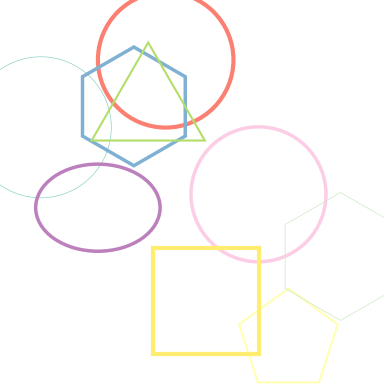[{"shape": "circle", "thickness": 0.5, "radius": 0.92, "center": [0.106, 0.669]}, {"shape": "pentagon", "thickness": 1.5, "radius": 0.67, "center": [0.749, 0.116]}, {"shape": "circle", "thickness": 3, "radius": 0.88, "center": [0.43, 0.845]}, {"shape": "hexagon", "thickness": 2.5, "radius": 0.77, "center": [0.348, 0.724]}, {"shape": "triangle", "thickness": 1.5, "radius": 0.85, "center": [0.385, 0.72]}, {"shape": "circle", "thickness": 2.5, "radius": 0.88, "center": [0.671, 0.495]}, {"shape": "oval", "thickness": 2.5, "radius": 0.81, "center": [0.254, 0.461]}, {"shape": "hexagon", "thickness": 0.5, "radius": 0.83, "center": [0.885, 0.334]}, {"shape": "square", "thickness": 3, "radius": 0.69, "center": [0.535, 0.219]}]